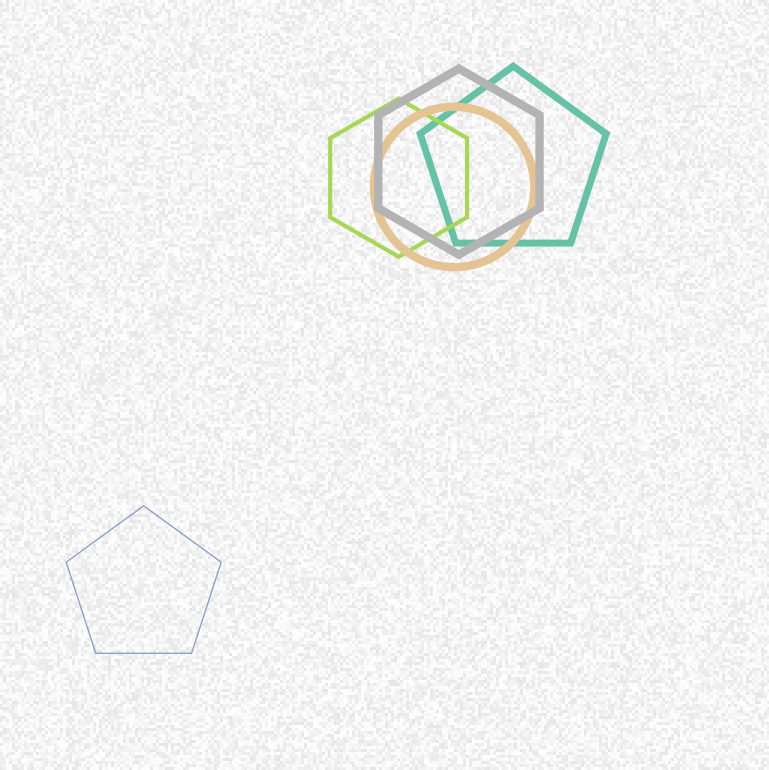[{"shape": "pentagon", "thickness": 2.5, "radius": 0.64, "center": [0.667, 0.787]}, {"shape": "pentagon", "thickness": 0.5, "radius": 0.53, "center": [0.187, 0.237]}, {"shape": "hexagon", "thickness": 1.5, "radius": 0.51, "center": [0.518, 0.769]}, {"shape": "circle", "thickness": 3, "radius": 0.52, "center": [0.59, 0.757]}, {"shape": "hexagon", "thickness": 3, "radius": 0.6, "center": [0.596, 0.79]}]